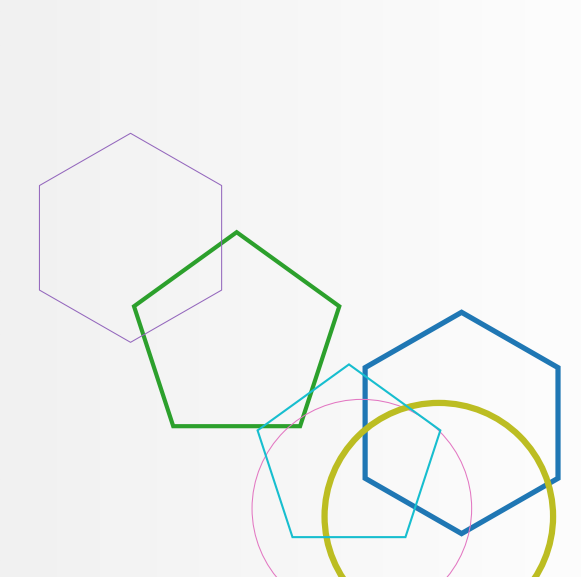[{"shape": "hexagon", "thickness": 2.5, "radius": 0.96, "center": [0.794, 0.267]}, {"shape": "pentagon", "thickness": 2, "radius": 0.93, "center": [0.407, 0.411]}, {"shape": "hexagon", "thickness": 0.5, "radius": 0.9, "center": [0.225, 0.587]}, {"shape": "circle", "thickness": 0.5, "radius": 0.94, "center": [0.623, 0.119]}, {"shape": "circle", "thickness": 3, "radius": 0.98, "center": [0.755, 0.105]}, {"shape": "pentagon", "thickness": 1, "radius": 0.83, "center": [0.6, 0.203]}]